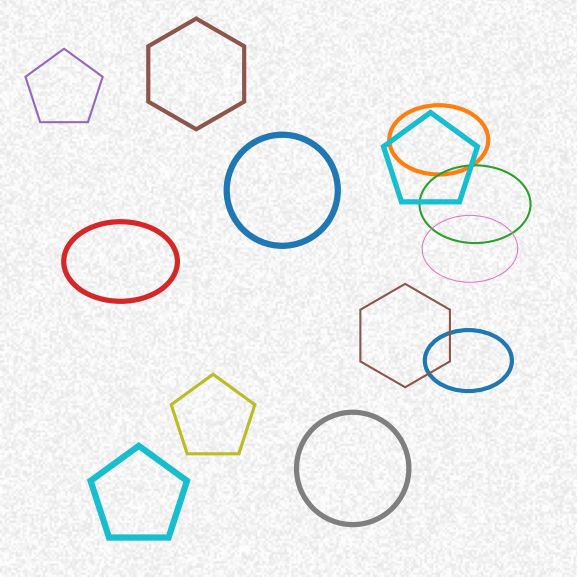[{"shape": "oval", "thickness": 2, "radius": 0.38, "center": [0.811, 0.375]}, {"shape": "circle", "thickness": 3, "radius": 0.48, "center": [0.489, 0.67]}, {"shape": "oval", "thickness": 2, "radius": 0.43, "center": [0.76, 0.757]}, {"shape": "oval", "thickness": 1, "radius": 0.48, "center": [0.823, 0.646]}, {"shape": "oval", "thickness": 2.5, "radius": 0.49, "center": [0.209, 0.546]}, {"shape": "pentagon", "thickness": 1, "radius": 0.35, "center": [0.111, 0.844]}, {"shape": "hexagon", "thickness": 1, "radius": 0.45, "center": [0.702, 0.418]}, {"shape": "hexagon", "thickness": 2, "radius": 0.48, "center": [0.34, 0.871]}, {"shape": "oval", "thickness": 0.5, "radius": 0.41, "center": [0.814, 0.568]}, {"shape": "circle", "thickness": 2.5, "radius": 0.49, "center": [0.611, 0.188]}, {"shape": "pentagon", "thickness": 1.5, "radius": 0.38, "center": [0.369, 0.275]}, {"shape": "pentagon", "thickness": 3, "radius": 0.44, "center": [0.24, 0.139]}, {"shape": "pentagon", "thickness": 2.5, "radius": 0.43, "center": [0.745, 0.719]}]